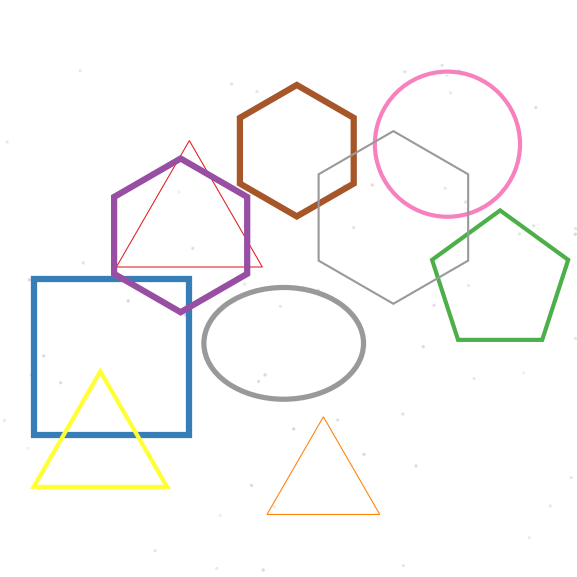[{"shape": "triangle", "thickness": 0.5, "radius": 0.73, "center": [0.328, 0.61]}, {"shape": "square", "thickness": 3, "radius": 0.67, "center": [0.193, 0.381]}, {"shape": "pentagon", "thickness": 2, "radius": 0.62, "center": [0.866, 0.511]}, {"shape": "hexagon", "thickness": 3, "radius": 0.67, "center": [0.313, 0.592]}, {"shape": "triangle", "thickness": 0.5, "radius": 0.56, "center": [0.56, 0.165]}, {"shape": "triangle", "thickness": 2, "radius": 0.67, "center": [0.174, 0.223]}, {"shape": "hexagon", "thickness": 3, "radius": 0.57, "center": [0.514, 0.738]}, {"shape": "circle", "thickness": 2, "radius": 0.63, "center": [0.775, 0.749]}, {"shape": "hexagon", "thickness": 1, "radius": 0.75, "center": [0.681, 0.623]}, {"shape": "oval", "thickness": 2.5, "radius": 0.69, "center": [0.491, 0.405]}]